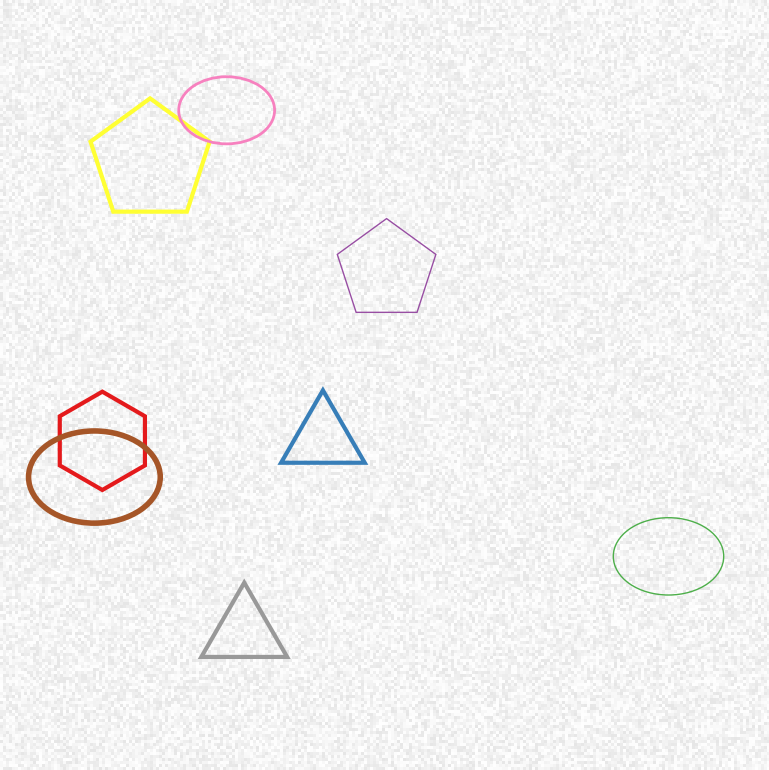[{"shape": "hexagon", "thickness": 1.5, "radius": 0.32, "center": [0.133, 0.427]}, {"shape": "triangle", "thickness": 1.5, "radius": 0.31, "center": [0.419, 0.43]}, {"shape": "oval", "thickness": 0.5, "radius": 0.36, "center": [0.868, 0.277]}, {"shape": "pentagon", "thickness": 0.5, "radius": 0.34, "center": [0.502, 0.649]}, {"shape": "pentagon", "thickness": 1.5, "radius": 0.41, "center": [0.195, 0.791]}, {"shape": "oval", "thickness": 2, "radius": 0.43, "center": [0.123, 0.38]}, {"shape": "oval", "thickness": 1, "radius": 0.31, "center": [0.294, 0.857]}, {"shape": "triangle", "thickness": 1.5, "radius": 0.32, "center": [0.317, 0.179]}]